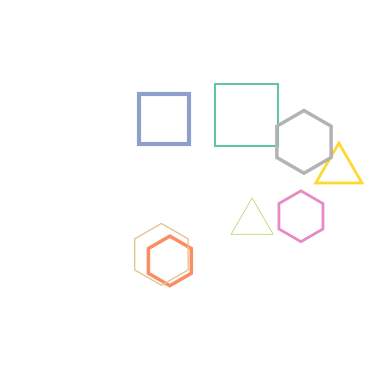[{"shape": "square", "thickness": 1.5, "radius": 0.41, "center": [0.641, 0.702]}, {"shape": "hexagon", "thickness": 2.5, "radius": 0.32, "center": [0.441, 0.322]}, {"shape": "square", "thickness": 3, "radius": 0.32, "center": [0.426, 0.69]}, {"shape": "hexagon", "thickness": 2, "radius": 0.33, "center": [0.782, 0.438]}, {"shape": "triangle", "thickness": 0.5, "radius": 0.31, "center": [0.655, 0.423]}, {"shape": "triangle", "thickness": 2, "radius": 0.35, "center": [0.88, 0.559]}, {"shape": "hexagon", "thickness": 1, "radius": 0.4, "center": [0.419, 0.339]}, {"shape": "hexagon", "thickness": 2.5, "radius": 0.41, "center": [0.79, 0.632]}]